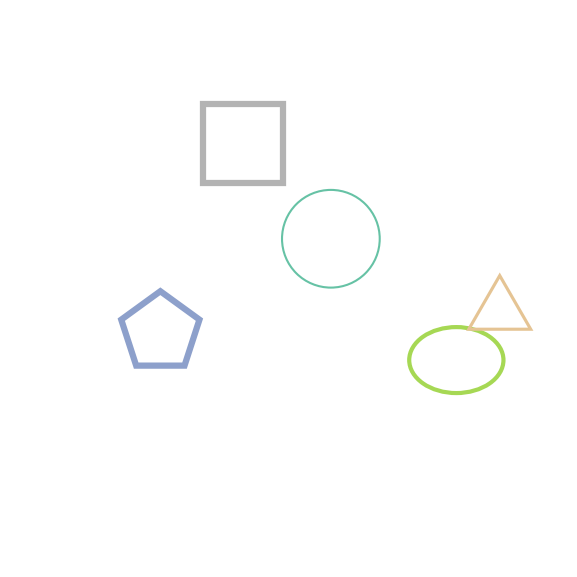[{"shape": "circle", "thickness": 1, "radius": 0.42, "center": [0.573, 0.586]}, {"shape": "pentagon", "thickness": 3, "radius": 0.36, "center": [0.278, 0.424]}, {"shape": "oval", "thickness": 2, "radius": 0.41, "center": [0.79, 0.376]}, {"shape": "triangle", "thickness": 1.5, "radius": 0.31, "center": [0.865, 0.46]}, {"shape": "square", "thickness": 3, "radius": 0.34, "center": [0.421, 0.751]}]